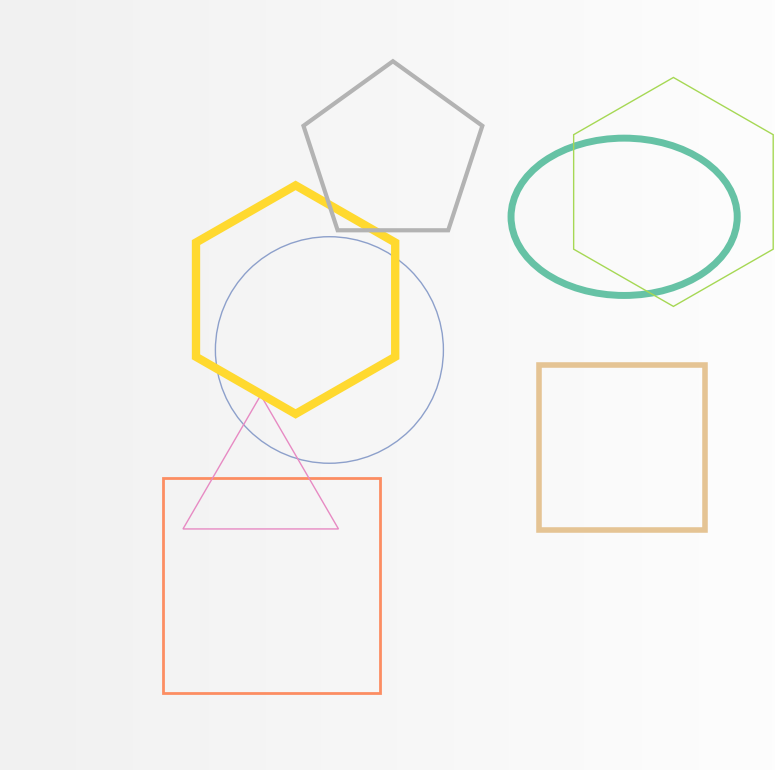[{"shape": "oval", "thickness": 2.5, "radius": 0.73, "center": [0.805, 0.718]}, {"shape": "square", "thickness": 1, "radius": 0.7, "center": [0.351, 0.24]}, {"shape": "circle", "thickness": 0.5, "radius": 0.74, "center": [0.425, 0.545]}, {"shape": "triangle", "thickness": 0.5, "radius": 0.58, "center": [0.336, 0.371]}, {"shape": "hexagon", "thickness": 0.5, "radius": 0.74, "center": [0.869, 0.751]}, {"shape": "hexagon", "thickness": 3, "radius": 0.74, "center": [0.381, 0.611]}, {"shape": "square", "thickness": 2, "radius": 0.53, "center": [0.802, 0.419]}, {"shape": "pentagon", "thickness": 1.5, "radius": 0.61, "center": [0.507, 0.799]}]